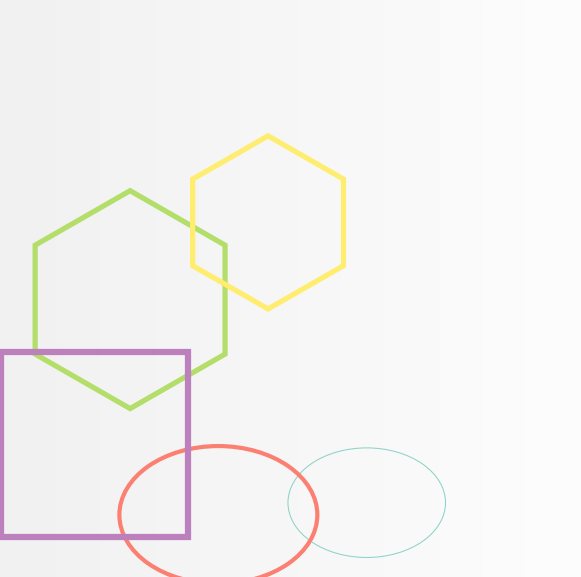[{"shape": "oval", "thickness": 0.5, "radius": 0.68, "center": [0.631, 0.129]}, {"shape": "oval", "thickness": 2, "radius": 0.85, "center": [0.376, 0.108]}, {"shape": "hexagon", "thickness": 2.5, "radius": 0.94, "center": [0.224, 0.48]}, {"shape": "square", "thickness": 3, "radius": 0.8, "center": [0.163, 0.23]}, {"shape": "hexagon", "thickness": 2.5, "radius": 0.75, "center": [0.461, 0.614]}]